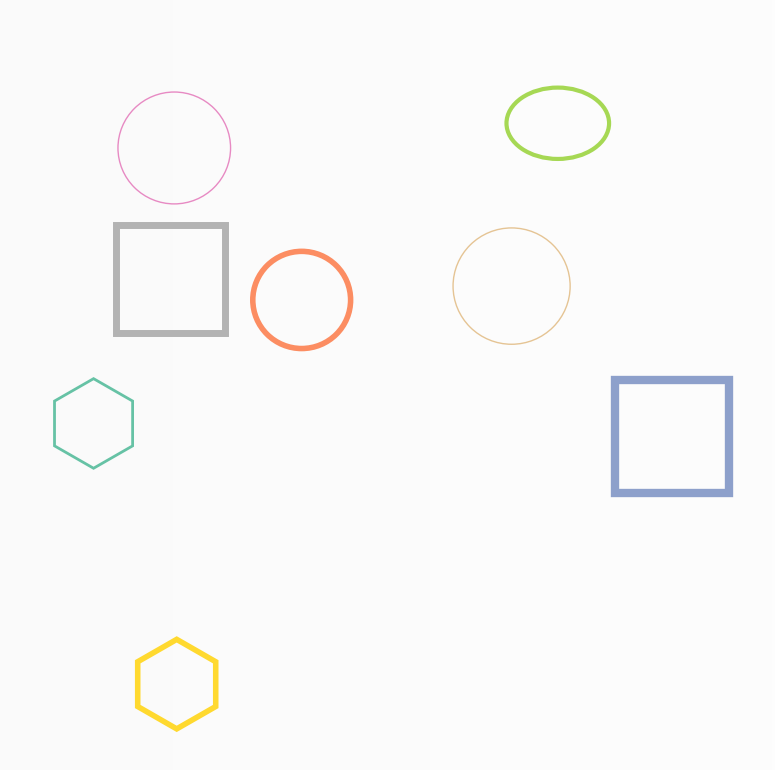[{"shape": "hexagon", "thickness": 1, "radius": 0.29, "center": [0.121, 0.45]}, {"shape": "circle", "thickness": 2, "radius": 0.32, "center": [0.389, 0.61]}, {"shape": "square", "thickness": 3, "radius": 0.37, "center": [0.867, 0.433]}, {"shape": "circle", "thickness": 0.5, "radius": 0.36, "center": [0.225, 0.808]}, {"shape": "oval", "thickness": 1.5, "radius": 0.33, "center": [0.72, 0.84]}, {"shape": "hexagon", "thickness": 2, "radius": 0.29, "center": [0.228, 0.112]}, {"shape": "circle", "thickness": 0.5, "radius": 0.38, "center": [0.66, 0.628]}, {"shape": "square", "thickness": 2.5, "radius": 0.35, "center": [0.22, 0.638]}]